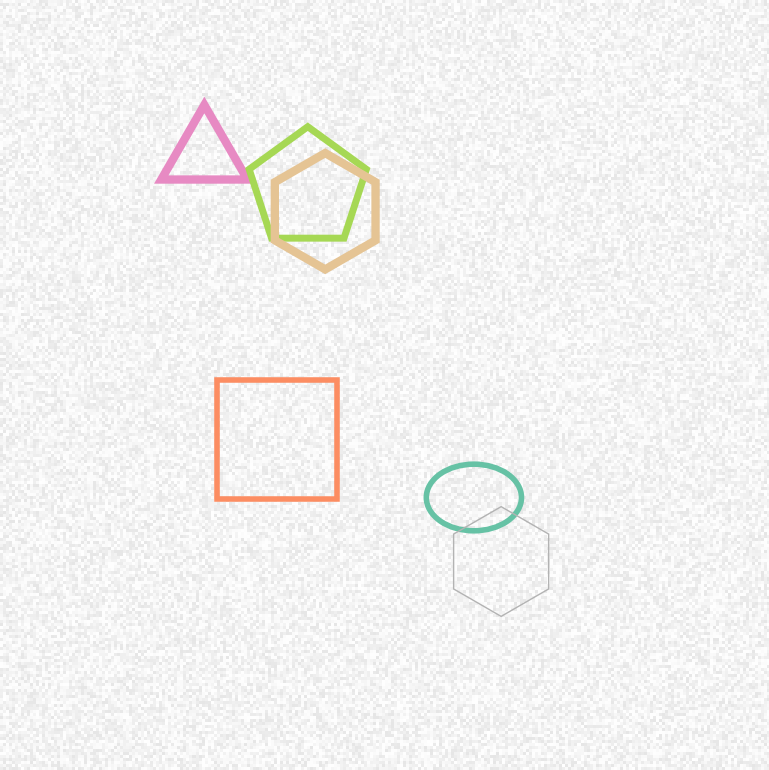[{"shape": "oval", "thickness": 2, "radius": 0.31, "center": [0.615, 0.354]}, {"shape": "square", "thickness": 2, "radius": 0.39, "center": [0.36, 0.429]}, {"shape": "triangle", "thickness": 3, "radius": 0.32, "center": [0.265, 0.799]}, {"shape": "pentagon", "thickness": 2.5, "radius": 0.4, "center": [0.4, 0.755]}, {"shape": "hexagon", "thickness": 3, "radius": 0.38, "center": [0.422, 0.726]}, {"shape": "hexagon", "thickness": 0.5, "radius": 0.36, "center": [0.651, 0.271]}]